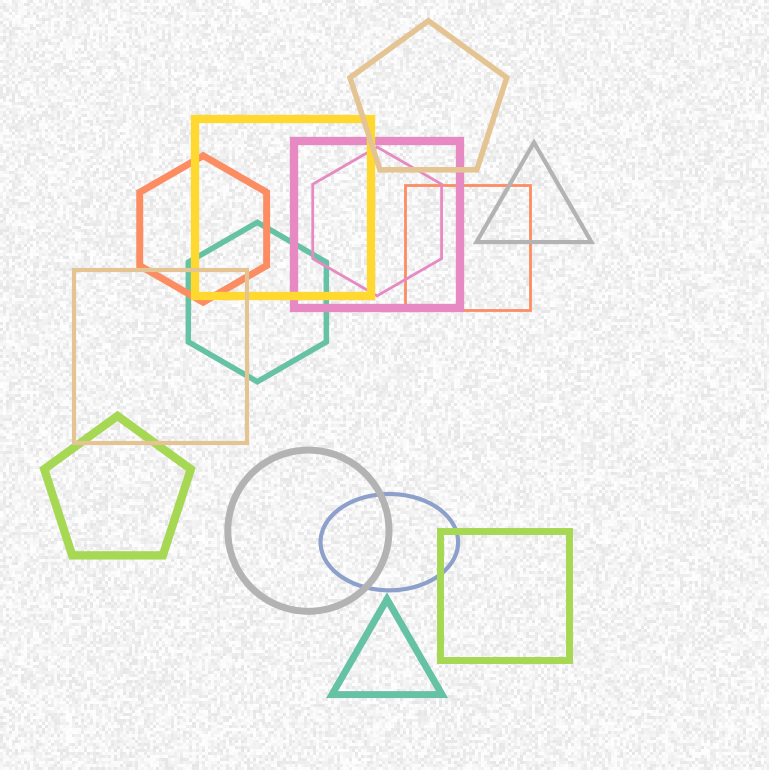[{"shape": "triangle", "thickness": 2.5, "radius": 0.41, "center": [0.503, 0.139]}, {"shape": "hexagon", "thickness": 2, "radius": 0.52, "center": [0.334, 0.608]}, {"shape": "square", "thickness": 1, "radius": 0.41, "center": [0.607, 0.678]}, {"shape": "hexagon", "thickness": 2.5, "radius": 0.48, "center": [0.264, 0.703]}, {"shape": "oval", "thickness": 1.5, "radius": 0.45, "center": [0.506, 0.296]}, {"shape": "square", "thickness": 3, "radius": 0.54, "center": [0.489, 0.708]}, {"shape": "hexagon", "thickness": 1, "radius": 0.48, "center": [0.49, 0.712]}, {"shape": "square", "thickness": 2.5, "radius": 0.42, "center": [0.655, 0.227]}, {"shape": "pentagon", "thickness": 3, "radius": 0.5, "center": [0.153, 0.36]}, {"shape": "square", "thickness": 3, "radius": 0.57, "center": [0.368, 0.73]}, {"shape": "square", "thickness": 1.5, "radius": 0.56, "center": [0.208, 0.537]}, {"shape": "pentagon", "thickness": 2, "radius": 0.54, "center": [0.556, 0.866]}, {"shape": "circle", "thickness": 2.5, "radius": 0.52, "center": [0.401, 0.311]}, {"shape": "triangle", "thickness": 1.5, "radius": 0.43, "center": [0.693, 0.729]}]